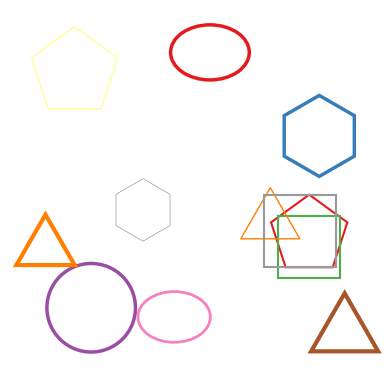[{"shape": "pentagon", "thickness": 1.5, "radius": 0.52, "center": [0.803, 0.39]}, {"shape": "oval", "thickness": 2.5, "radius": 0.51, "center": [0.545, 0.864]}, {"shape": "hexagon", "thickness": 2.5, "radius": 0.53, "center": [0.829, 0.647]}, {"shape": "square", "thickness": 1.5, "radius": 0.4, "center": [0.802, 0.359]}, {"shape": "circle", "thickness": 2.5, "radius": 0.58, "center": [0.237, 0.201]}, {"shape": "triangle", "thickness": 1, "radius": 0.44, "center": [0.702, 0.424]}, {"shape": "triangle", "thickness": 3, "radius": 0.44, "center": [0.118, 0.355]}, {"shape": "pentagon", "thickness": 0.5, "radius": 0.59, "center": [0.194, 0.814]}, {"shape": "triangle", "thickness": 3, "radius": 0.5, "center": [0.895, 0.138]}, {"shape": "oval", "thickness": 2, "radius": 0.47, "center": [0.452, 0.177]}, {"shape": "hexagon", "thickness": 0.5, "radius": 0.41, "center": [0.371, 0.455]}, {"shape": "square", "thickness": 1.5, "radius": 0.47, "center": [0.779, 0.399]}]